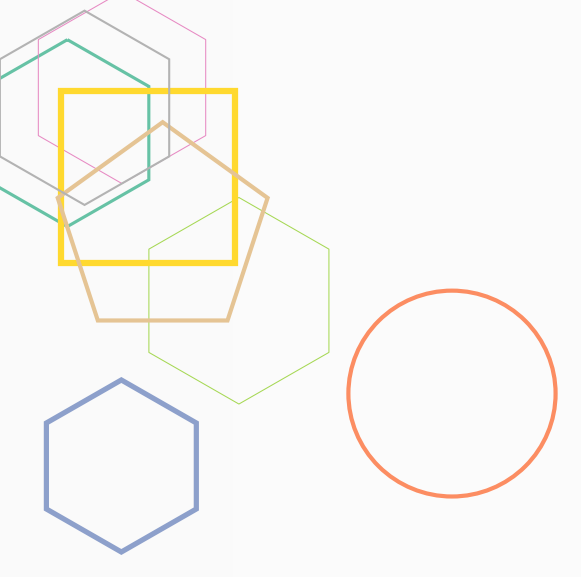[{"shape": "hexagon", "thickness": 1.5, "radius": 0.81, "center": [0.116, 0.769]}, {"shape": "circle", "thickness": 2, "radius": 0.89, "center": [0.778, 0.318]}, {"shape": "hexagon", "thickness": 2.5, "radius": 0.74, "center": [0.209, 0.192]}, {"shape": "hexagon", "thickness": 0.5, "radius": 0.83, "center": [0.21, 0.847]}, {"shape": "hexagon", "thickness": 0.5, "radius": 0.89, "center": [0.411, 0.478]}, {"shape": "square", "thickness": 3, "radius": 0.75, "center": [0.255, 0.693]}, {"shape": "pentagon", "thickness": 2, "radius": 0.95, "center": [0.28, 0.598]}, {"shape": "hexagon", "thickness": 1, "radius": 0.84, "center": [0.145, 0.812]}]